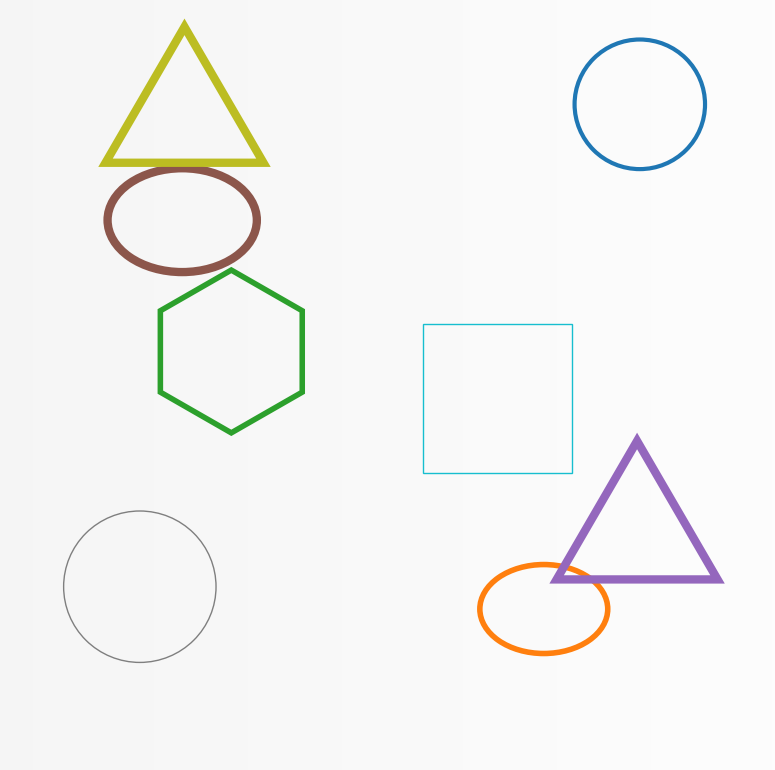[{"shape": "circle", "thickness": 1.5, "radius": 0.42, "center": [0.826, 0.865]}, {"shape": "oval", "thickness": 2, "radius": 0.41, "center": [0.702, 0.209]}, {"shape": "hexagon", "thickness": 2, "radius": 0.53, "center": [0.298, 0.544]}, {"shape": "triangle", "thickness": 3, "radius": 0.6, "center": [0.822, 0.307]}, {"shape": "oval", "thickness": 3, "radius": 0.48, "center": [0.235, 0.714]}, {"shape": "circle", "thickness": 0.5, "radius": 0.49, "center": [0.18, 0.238]}, {"shape": "triangle", "thickness": 3, "radius": 0.59, "center": [0.238, 0.847]}, {"shape": "square", "thickness": 0.5, "radius": 0.48, "center": [0.642, 0.483]}]